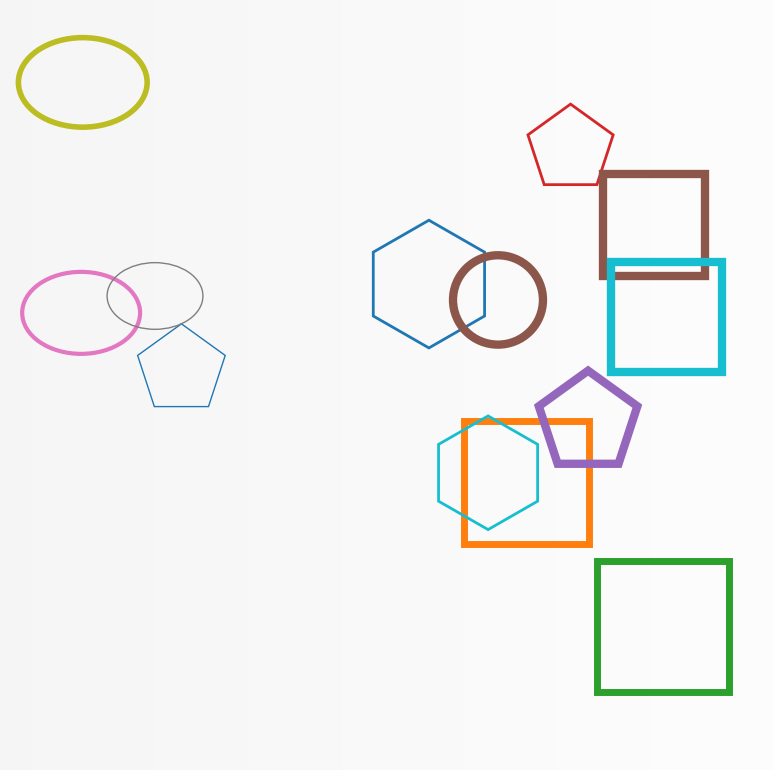[{"shape": "pentagon", "thickness": 0.5, "radius": 0.3, "center": [0.234, 0.52]}, {"shape": "hexagon", "thickness": 1, "radius": 0.41, "center": [0.553, 0.631]}, {"shape": "square", "thickness": 2.5, "radius": 0.4, "center": [0.679, 0.373]}, {"shape": "square", "thickness": 2.5, "radius": 0.43, "center": [0.856, 0.186]}, {"shape": "pentagon", "thickness": 1, "radius": 0.29, "center": [0.736, 0.807]}, {"shape": "pentagon", "thickness": 3, "radius": 0.33, "center": [0.759, 0.452]}, {"shape": "square", "thickness": 3, "radius": 0.33, "center": [0.844, 0.708]}, {"shape": "circle", "thickness": 3, "radius": 0.29, "center": [0.643, 0.61]}, {"shape": "oval", "thickness": 1.5, "radius": 0.38, "center": [0.105, 0.594]}, {"shape": "oval", "thickness": 0.5, "radius": 0.31, "center": [0.2, 0.616]}, {"shape": "oval", "thickness": 2, "radius": 0.42, "center": [0.107, 0.893]}, {"shape": "hexagon", "thickness": 1, "radius": 0.37, "center": [0.63, 0.386]}, {"shape": "square", "thickness": 3, "radius": 0.36, "center": [0.86, 0.589]}]